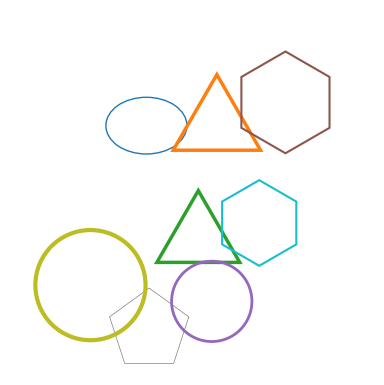[{"shape": "oval", "thickness": 1, "radius": 0.53, "center": [0.38, 0.674]}, {"shape": "triangle", "thickness": 2.5, "radius": 0.65, "center": [0.563, 0.675]}, {"shape": "triangle", "thickness": 2.5, "radius": 0.62, "center": [0.515, 0.381]}, {"shape": "circle", "thickness": 2, "radius": 0.52, "center": [0.55, 0.217]}, {"shape": "hexagon", "thickness": 1.5, "radius": 0.66, "center": [0.741, 0.734]}, {"shape": "pentagon", "thickness": 0.5, "radius": 0.54, "center": [0.387, 0.144]}, {"shape": "circle", "thickness": 3, "radius": 0.72, "center": [0.235, 0.259]}, {"shape": "hexagon", "thickness": 1.5, "radius": 0.56, "center": [0.673, 0.421]}]